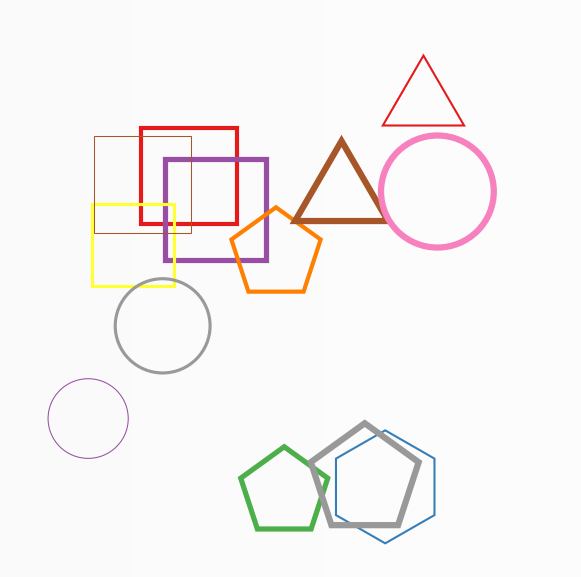[{"shape": "square", "thickness": 2, "radius": 0.41, "center": [0.325, 0.695]}, {"shape": "triangle", "thickness": 1, "radius": 0.4, "center": [0.729, 0.822]}, {"shape": "hexagon", "thickness": 1, "radius": 0.49, "center": [0.663, 0.156]}, {"shape": "pentagon", "thickness": 2.5, "radius": 0.39, "center": [0.489, 0.147]}, {"shape": "square", "thickness": 2.5, "radius": 0.43, "center": [0.37, 0.636]}, {"shape": "circle", "thickness": 0.5, "radius": 0.34, "center": [0.152, 0.274]}, {"shape": "pentagon", "thickness": 2, "radius": 0.4, "center": [0.475, 0.559]}, {"shape": "square", "thickness": 1.5, "radius": 0.36, "center": [0.229, 0.575]}, {"shape": "square", "thickness": 0.5, "radius": 0.42, "center": [0.245, 0.68]}, {"shape": "triangle", "thickness": 3, "radius": 0.46, "center": [0.588, 0.663]}, {"shape": "circle", "thickness": 3, "radius": 0.49, "center": [0.753, 0.667]}, {"shape": "pentagon", "thickness": 3, "radius": 0.49, "center": [0.628, 0.169]}, {"shape": "circle", "thickness": 1.5, "radius": 0.41, "center": [0.28, 0.435]}]